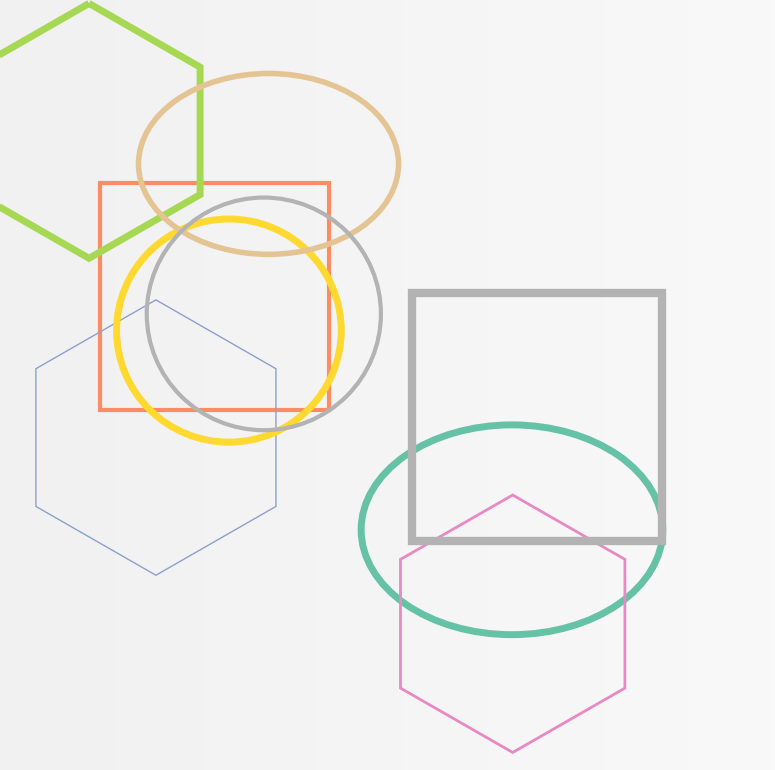[{"shape": "oval", "thickness": 2.5, "radius": 0.97, "center": [0.661, 0.312]}, {"shape": "square", "thickness": 1.5, "radius": 0.74, "center": [0.276, 0.615]}, {"shape": "hexagon", "thickness": 0.5, "radius": 0.89, "center": [0.201, 0.432]}, {"shape": "hexagon", "thickness": 1, "radius": 0.84, "center": [0.662, 0.19]}, {"shape": "hexagon", "thickness": 2.5, "radius": 0.83, "center": [0.115, 0.83]}, {"shape": "circle", "thickness": 2.5, "radius": 0.72, "center": [0.295, 0.571]}, {"shape": "oval", "thickness": 2, "radius": 0.84, "center": [0.346, 0.787]}, {"shape": "circle", "thickness": 1.5, "radius": 0.76, "center": [0.34, 0.592]}, {"shape": "square", "thickness": 3, "radius": 0.81, "center": [0.693, 0.459]}]